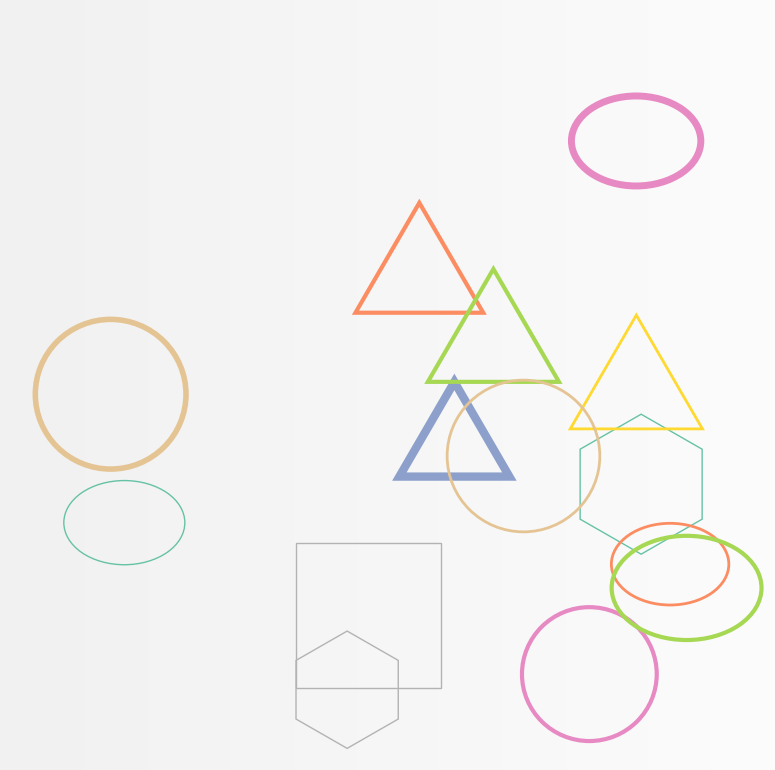[{"shape": "oval", "thickness": 0.5, "radius": 0.39, "center": [0.16, 0.321]}, {"shape": "hexagon", "thickness": 0.5, "radius": 0.45, "center": [0.827, 0.371]}, {"shape": "oval", "thickness": 1, "radius": 0.38, "center": [0.865, 0.267]}, {"shape": "triangle", "thickness": 1.5, "radius": 0.48, "center": [0.541, 0.641]}, {"shape": "triangle", "thickness": 3, "radius": 0.41, "center": [0.586, 0.422]}, {"shape": "circle", "thickness": 1.5, "radius": 0.43, "center": [0.76, 0.125]}, {"shape": "oval", "thickness": 2.5, "radius": 0.42, "center": [0.821, 0.817]}, {"shape": "oval", "thickness": 1.5, "radius": 0.48, "center": [0.886, 0.236]}, {"shape": "triangle", "thickness": 1.5, "radius": 0.49, "center": [0.637, 0.553]}, {"shape": "triangle", "thickness": 1, "radius": 0.49, "center": [0.821, 0.492]}, {"shape": "circle", "thickness": 2, "radius": 0.49, "center": [0.143, 0.488]}, {"shape": "circle", "thickness": 1, "radius": 0.49, "center": [0.675, 0.408]}, {"shape": "hexagon", "thickness": 0.5, "radius": 0.38, "center": [0.448, 0.104]}, {"shape": "square", "thickness": 0.5, "radius": 0.47, "center": [0.475, 0.201]}]